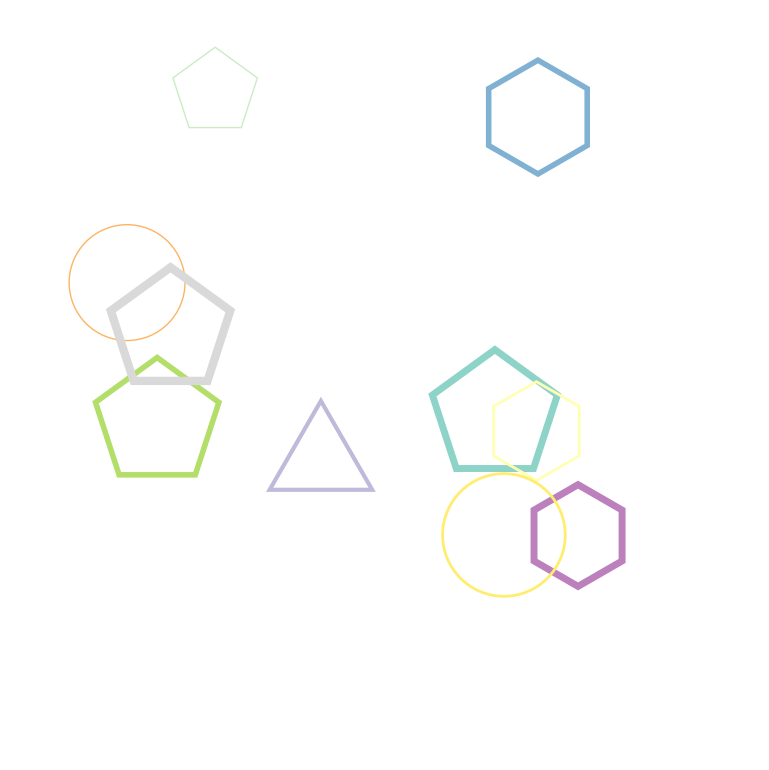[{"shape": "pentagon", "thickness": 2.5, "radius": 0.43, "center": [0.643, 0.461]}, {"shape": "hexagon", "thickness": 1, "radius": 0.32, "center": [0.697, 0.44]}, {"shape": "triangle", "thickness": 1.5, "radius": 0.38, "center": [0.417, 0.402]}, {"shape": "hexagon", "thickness": 2, "radius": 0.37, "center": [0.699, 0.848]}, {"shape": "circle", "thickness": 0.5, "radius": 0.38, "center": [0.165, 0.633]}, {"shape": "pentagon", "thickness": 2, "radius": 0.42, "center": [0.204, 0.451]}, {"shape": "pentagon", "thickness": 3, "radius": 0.41, "center": [0.221, 0.571]}, {"shape": "hexagon", "thickness": 2.5, "radius": 0.33, "center": [0.751, 0.305]}, {"shape": "pentagon", "thickness": 0.5, "radius": 0.29, "center": [0.279, 0.881]}, {"shape": "circle", "thickness": 1, "radius": 0.4, "center": [0.654, 0.305]}]